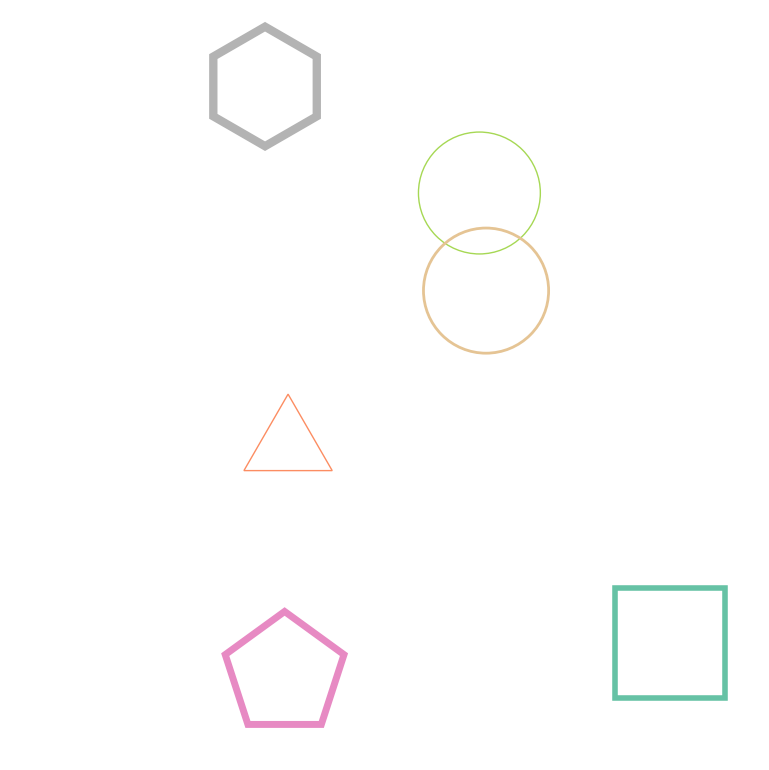[{"shape": "square", "thickness": 2, "radius": 0.36, "center": [0.87, 0.165]}, {"shape": "triangle", "thickness": 0.5, "radius": 0.33, "center": [0.374, 0.422]}, {"shape": "pentagon", "thickness": 2.5, "radius": 0.41, "center": [0.37, 0.125]}, {"shape": "circle", "thickness": 0.5, "radius": 0.4, "center": [0.623, 0.749]}, {"shape": "circle", "thickness": 1, "radius": 0.41, "center": [0.631, 0.623]}, {"shape": "hexagon", "thickness": 3, "radius": 0.39, "center": [0.344, 0.888]}]